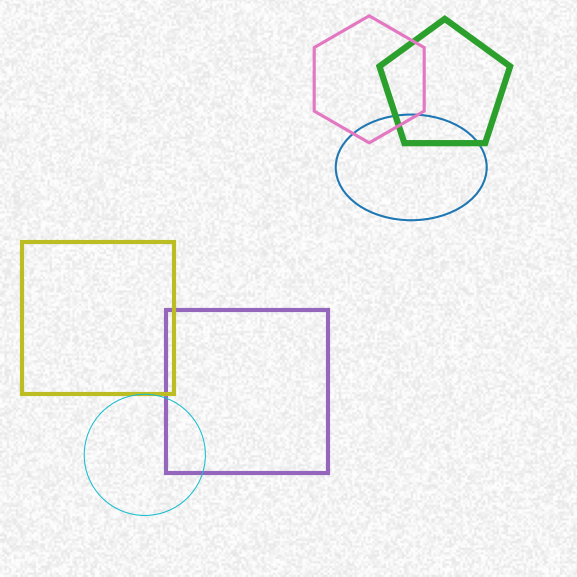[{"shape": "oval", "thickness": 1, "radius": 0.65, "center": [0.712, 0.709]}, {"shape": "pentagon", "thickness": 3, "radius": 0.59, "center": [0.77, 0.847]}, {"shape": "square", "thickness": 2, "radius": 0.7, "center": [0.428, 0.321]}, {"shape": "hexagon", "thickness": 1.5, "radius": 0.55, "center": [0.639, 0.862]}, {"shape": "square", "thickness": 2, "radius": 0.66, "center": [0.169, 0.448]}, {"shape": "circle", "thickness": 0.5, "radius": 0.52, "center": [0.251, 0.211]}]